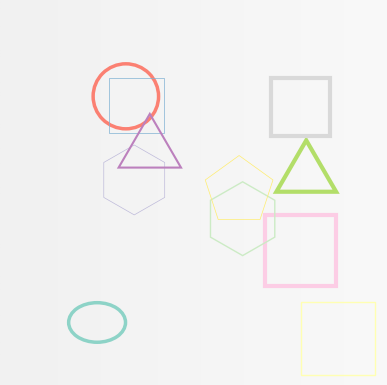[{"shape": "oval", "thickness": 2.5, "radius": 0.37, "center": [0.251, 0.162]}, {"shape": "square", "thickness": 1, "radius": 0.48, "center": [0.873, 0.12]}, {"shape": "hexagon", "thickness": 0.5, "radius": 0.45, "center": [0.346, 0.533]}, {"shape": "circle", "thickness": 2.5, "radius": 0.42, "center": [0.325, 0.75]}, {"shape": "square", "thickness": 0.5, "radius": 0.35, "center": [0.351, 0.727]}, {"shape": "triangle", "thickness": 3, "radius": 0.44, "center": [0.79, 0.546]}, {"shape": "square", "thickness": 3, "radius": 0.46, "center": [0.775, 0.349]}, {"shape": "square", "thickness": 3, "radius": 0.38, "center": [0.775, 0.722]}, {"shape": "triangle", "thickness": 1.5, "radius": 0.46, "center": [0.387, 0.611]}, {"shape": "hexagon", "thickness": 1, "radius": 0.48, "center": [0.626, 0.432]}, {"shape": "pentagon", "thickness": 0.5, "radius": 0.46, "center": [0.617, 0.504]}]